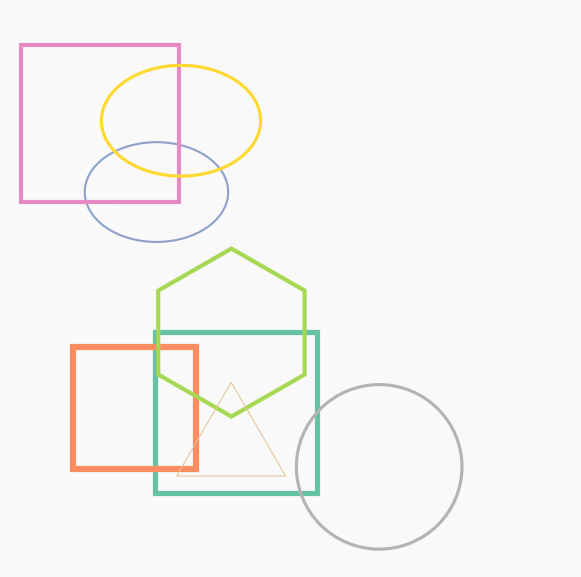[{"shape": "square", "thickness": 2.5, "radius": 0.7, "center": [0.406, 0.285]}, {"shape": "square", "thickness": 3, "radius": 0.53, "center": [0.231, 0.293]}, {"shape": "oval", "thickness": 1, "radius": 0.62, "center": [0.269, 0.667]}, {"shape": "square", "thickness": 2, "radius": 0.68, "center": [0.172, 0.784]}, {"shape": "hexagon", "thickness": 2, "radius": 0.73, "center": [0.398, 0.423]}, {"shape": "oval", "thickness": 1.5, "radius": 0.68, "center": [0.311, 0.79]}, {"shape": "triangle", "thickness": 0.5, "radius": 0.54, "center": [0.398, 0.229]}, {"shape": "circle", "thickness": 1.5, "radius": 0.71, "center": [0.652, 0.191]}]